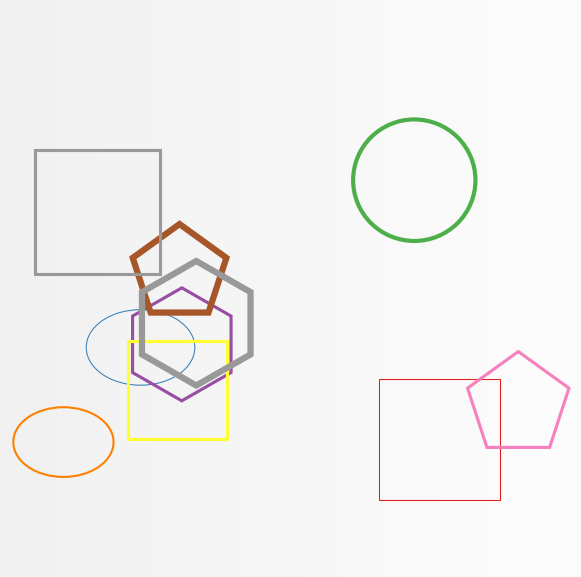[{"shape": "square", "thickness": 0.5, "radius": 0.52, "center": [0.756, 0.238]}, {"shape": "oval", "thickness": 0.5, "radius": 0.47, "center": [0.242, 0.398]}, {"shape": "circle", "thickness": 2, "radius": 0.53, "center": [0.713, 0.687]}, {"shape": "hexagon", "thickness": 1.5, "radius": 0.49, "center": [0.313, 0.403]}, {"shape": "oval", "thickness": 1, "radius": 0.43, "center": [0.109, 0.234]}, {"shape": "square", "thickness": 1.5, "radius": 0.42, "center": [0.306, 0.324]}, {"shape": "pentagon", "thickness": 3, "radius": 0.42, "center": [0.309, 0.526]}, {"shape": "pentagon", "thickness": 1.5, "radius": 0.46, "center": [0.892, 0.299]}, {"shape": "square", "thickness": 1.5, "radius": 0.54, "center": [0.168, 0.632]}, {"shape": "hexagon", "thickness": 3, "radius": 0.54, "center": [0.338, 0.439]}]